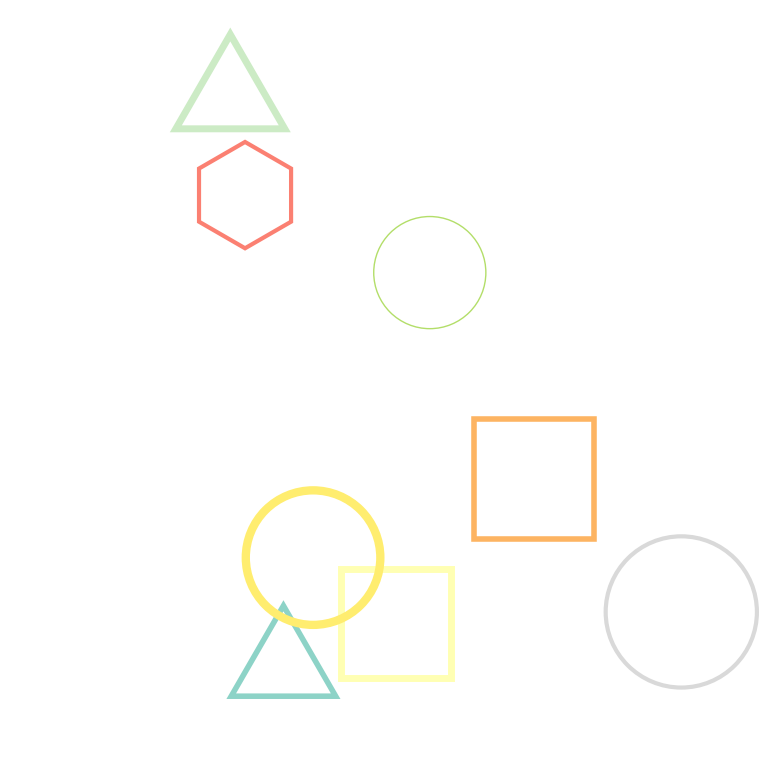[{"shape": "triangle", "thickness": 2, "radius": 0.39, "center": [0.368, 0.135]}, {"shape": "square", "thickness": 2.5, "radius": 0.35, "center": [0.514, 0.191]}, {"shape": "hexagon", "thickness": 1.5, "radius": 0.35, "center": [0.318, 0.747]}, {"shape": "square", "thickness": 2, "radius": 0.39, "center": [0.694, 0.378]}, {"shape": "circle", "thickness": 0.5, "radius": 0.36, "center": [0.558, 0.646]}, {"shape": "circle", "thickness": 1.5, "radius": 0.49, "center": [0.885, 0.205]}, {"shape": "triangle", "thickness": 2.5, "radius": 0.41, "center": [0.299, 0.874]}, {"shape": "circle", "thickness": 3, "radius": 0.44, "center": [0.407, 0.276]}]